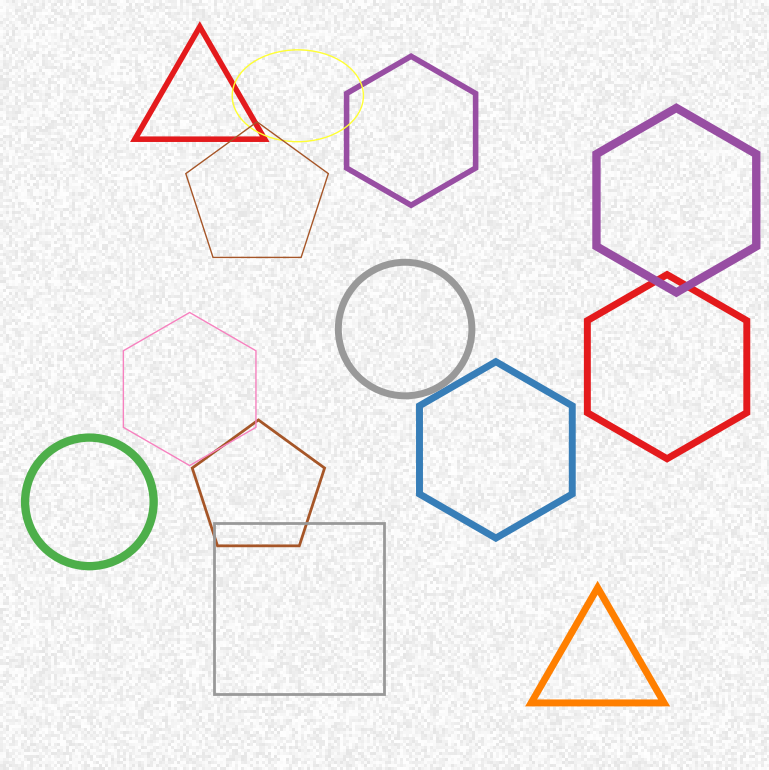[{"shape": "hexagon", "thickness": 2.5, "radius": 0.6, "center": [0.866, 0.524]}, {"shape": "triangle", "thickness": 2, "radius": 0.49, "center": [0.259, 0.868]}, {"shape": "hexagon", "thickness": 2.5, "radius": 0.57, "center": [0.644, 0.416]}, {"shape": "circle", "thickness": 3, "radius": 0.42, "center": [0.116, 0.348]}, {"shape": "hexagon", "thickness": 3, "radius": 0.6, "center": [0.878, 0.74]}, {"shape": "hexagon", "thickness": 2, "radius": 0.48, "center": [0.534, 0.83]}, {"shape": "triangle", "thickness": 2.5, "radius": 0.5, "center": [0.776, 0.137]}, {"shape": "oval", "thickness": 0.5, "radius": 0.43, "center": [0.387, 0.876]}, {"shape": "pentagon", "thickness": 1, "radius": 0.45, "center": [0.336, 0.364]}, {"shape": "pentagon", "thickness": 0.5, "radius": 0.49, "center": [0.334, 0.744]}, {"shape": "hexagon", "thickness": 0.5, "radius": 0.5, "center": [0.246, 0.495]}, {"shape": "square", "thickness": 1, "radius": 0.55, "center": [0.388, 0.21]}, {"shape": "circle", "thickness": 2.5, "radius": 0.43, "center": [0.526, 0.573]}]